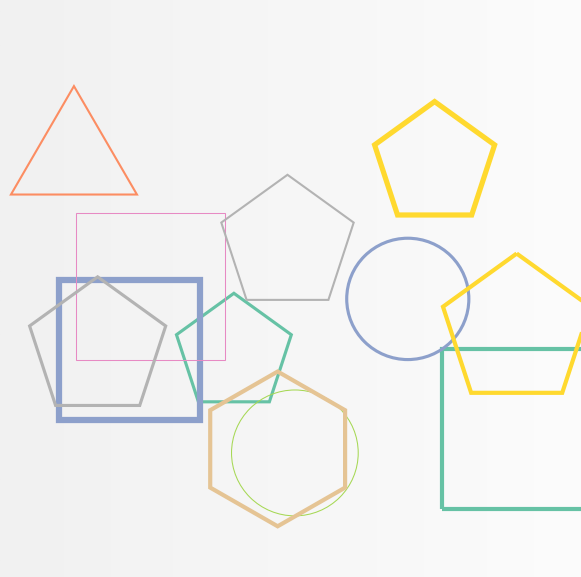[{"shape": "pentagon", "thickness": 1.5, "radius": 0.52, "center": [0.402, 0.387]}, {"shape": "square", "thickness": 2, "radius": 0.69, "center": [0.899, 0.256]}, {"shape": "triangle", "thickness": 1, "radius": 0.63, "center": [0.127, 0.725]}, {"shape": "square", "thickness": 3, "radius": 0.61, "center": [0.223, 0.393]}, {"shape": "circle", "thickness": 1.5, "radius": 0.53, "center": [0.702, 0.482]}, {"shape": "square", "thickness": 0.5, "radius": 0.64, "center": [0.259, 0.503]}, {"shape": "circle", "thickness": 0.5, "radius": 0.54, "center": [0.507, 0.215]}, {"shape": "pentagon", "thickness": 2, "radius": 0.67, "center": [0.889, 0.427]}, {"shape": "pentagon", "thickness": 2.5, "radius": 0.54, "center": [0.748, 0.715]}, {"shape": "hexagon", "thickness": 2, "radius": 0.67, "center": [0.478, 0.222]}, {"shape": "pentagon", "thickness": 1, "radius": 0.6, "center": [0.495, 0.577]}, {"shape": "pentagon", "thickness": 1.5, "radius": 0.62, "center": [0.168, 0.397]}]